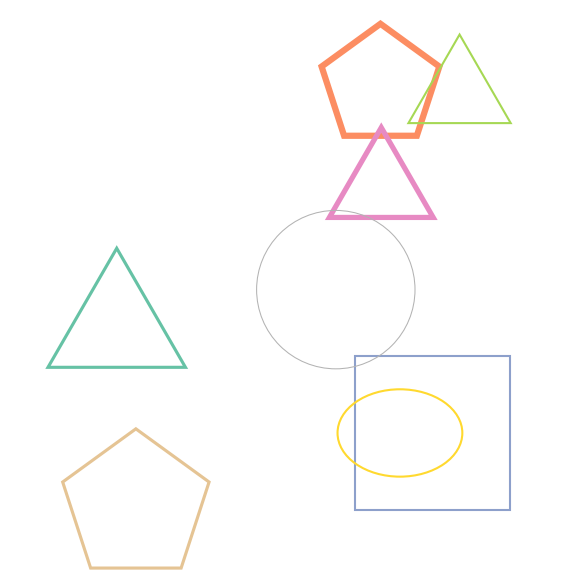[{"shape": "triangle", "thickness": 1.5, "radius": 0.69, "center": [0.202, 0.432]}, {"shape": "pentagon", "thickness": 3, "radius": 0.54, "center": [0.659, 0.851]}, {"shape": "square", "thickness": 1, "radius": 0.67, "center": [0.749, 0.25]}, {"shape": "triangle", "thickness": 2.5, "radius": 0.52, "center": [0.66, 0.674]}, {"shape": "triangle", "thickness": 1, "radius": 0.51, "center": [0.796, 0.837]}, {"shape": "oval", "thickness": 1, "radius": 0.54, "center": [0.693, 0.249]}, {"shape": "pentagon", "thickness": 1.5, "radius": 0.67, "center": [0.235, 0.123]}, {"shape": "circle", "thickness": 0.5, "radius": 0.69, "center": [0.581, 0.498]}]